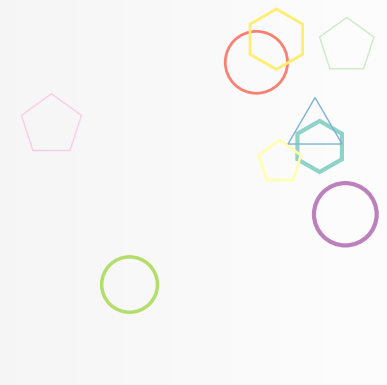[{"shape": "hexagon", "thickness": 3, "radius": 0.33, "center": [0.825, 0.62]}, {"shape": "pentagon", "thickness": 2, "radius": 0.29, "center": [0.722, 0.579]}, {"shape": "circle", "thickness": 2, "radius": 0.4, "center": [0.662, 0.838]}, {"shape": "triangle", "thickness": 1, "radius": 0.4, "center": [0.813, 0.666]}, {"shape": "circle", "thickness": 2.5, "radius": 0.36, "center": [0.334, 0.261]}, {"shape": "pentagon", "thickness": 1, "radius": 0.41, "center": [0.133, 0.675]}, {"shape": "circle", "thickness": 3, "radius": 0.4, "center": [0.891, 0.443]}, {"shape": "pentagon", "thickness": 1, "radius": 0.37, "center": [0.895, 0.881]}, {"shape": "hexagon", "thickness": 2, "radius": 0.39, "center": [0.713, 0.898]}]